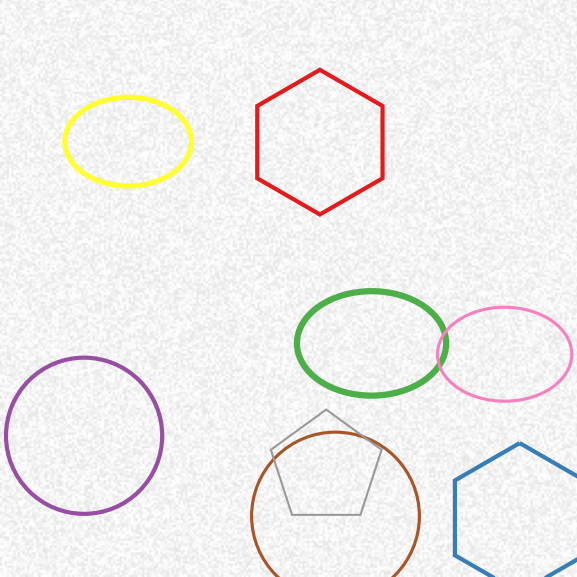[{"shape": "hexagon", "thickness": 2, "radius": 0.63, "center": [0.554, 0.753]}, {"shape": "hexagon", "thickness": 2, "radius": 0.65, "center": [0.9, 0.102]}, {"shape": "oval", "thickness": 3, "radius": 0.65, "center": [0.643, 0.404]}, {"shape": "circle", "thickness": 2, "radius": 0.68, "center": [0.146, 0.245]}, {"shape": "oval", "thickness": 2.5, "radius": 0.55, "center": [0.222, 0.754]}, {"shape": "circle", "thickness": 1.5, "radius": 0.73, "center": [0.581, 0.106]}, {"shape": "oval", "thickness": 1.5, "radius": 0.58, "center": [0.874, 0.386]}, {"shape": "pentagon", "thickness": 1, "radius": 0.5, "center": [0.565, 0.189]}]